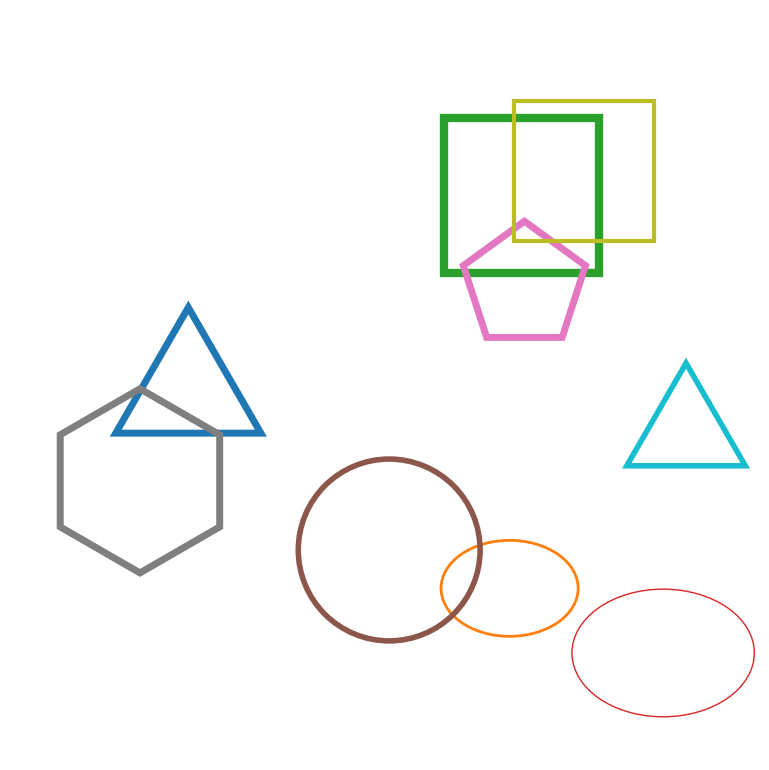[{"shape": "triangle", "thickness": 2.5, "radius": 0.54, "center": [0.245, 0.492]}, {"shape": "oval", "thickness": 1, "radius": 0.45, "center": [0.662, 0.236]}, {"shape": "square", "thickness": 3, "radius": 0.5, "center": [0.677, 0.747]}, {"shape": "oval", "thickness": 0.5, "radius": 0.59, "center": [0.861, 0.152]}, {"shape": "circle", "thickness": 2, "radius": 0.59, "center": [0.505, 0.286]}, {"shape": "pentagon", "thickness": 2.5, "radius": 0.42, "center": [0.681, 0.629]}, {"shape": "hexagon", "thickness": 2.5, "radius": 0.6, "center": [0.182, 0.376]}, {"shape": "square", "thickness": 1.5, "radius": 0.45, "center": [0.759, 0.778]}, {"shape": "triangle", "thickness": 2, "radius": 0.44, "center": [0.891, 0.44]}]